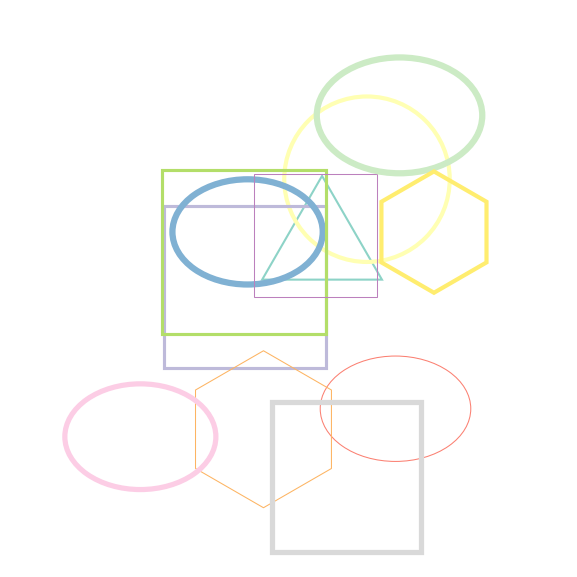[{"shape": "triangle", "thickness": 1, "radius": 0.6, "center": [0.558, 0.575]}, {"shape": "circle", "thickness": 2, "radius": 0.72, "center": [0.635, 0.689]}, {"shape": "square", "thickness": 1.5, "radius": 0.7, "center": [0.424, 0.503]}, {"shape": "oval", "thickness": 0.5, "radius": 0.65, "center": [0.685, 0.291]}, {"shape": "oval", "thickness": 3, "radius": 0.65, "center": [0.429, 0.598]}, {"shape": "hexagon", "thickness": 0.5, "radius": 0.68, "center": [0.456, 0.256]}, {"shape": "square", "thickness": 1.5, "radius": 0.71, "center": [0.422, 0.563]}, {"shape": "oval", "thickness": 2.5, "radius": 0.65, "center": [0.243, 0.243]}, {"shape": "square", "thickness": 2.5, "radius": 0.65, "center": [0.6, 0.173]}, {"shape": "square", "thickness": 0.5, "radius": 0.53, "center": [0.547, 0.592]}, {"shape": "oval", "thickness": 3, "radius": 0.72, "center": [0.692, 0.799]}, {"shape": "hexagon", "thickness": 2, "radius": 0.53, "center": [0.751, 0.597]}]